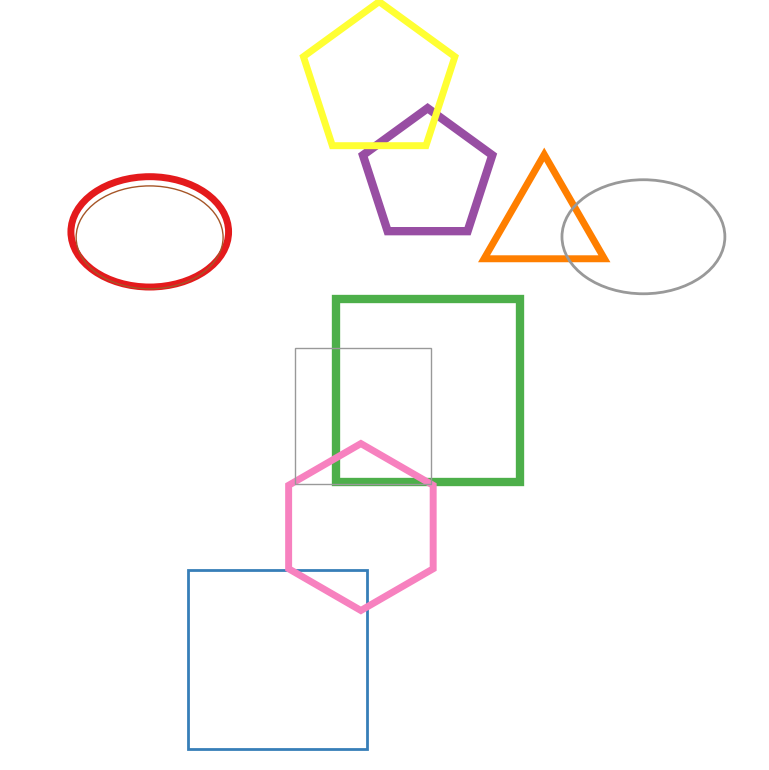[{"shape": "oval", "thickness": 2.5, "radius": 0.51, "center": [0.194, 0.699]}, {"shape": "square", "thickness": 1, "radius": 0.58, "center": [0.36, 0.144]}, {"shape": "square", "thickness": 3, "radius": 0.6, "center": [0.556, 0.493]}, {"shape": "pentagon", "thickness": 3, "radius": 0.44, "center": [0.555, 0.771]}, {"shape": "triangle", "thickness": 2.5, "radius": 0.45, "center": [0.707, 0.709]}, {"shape": "pentagon", "thickness": 2.5, "radius": 0.52, "center": [0.492, 0.894]}, {"shape": "oval", "thickness": 0.5, "radius": 0.48, "center": [0.194, 0.692]}, {"shape": "hexagon", "thickness": 2.5, "radius": 0.54, "center": [0.469, 0.316]}, {"shape": "square", "thickness": 0.5, "radius": 0.44, "center": [0.472, 0.459]}, {"shape": "oval", "thickness": 1, "radius": 0.53, "center": [0.836, 0.693]}]